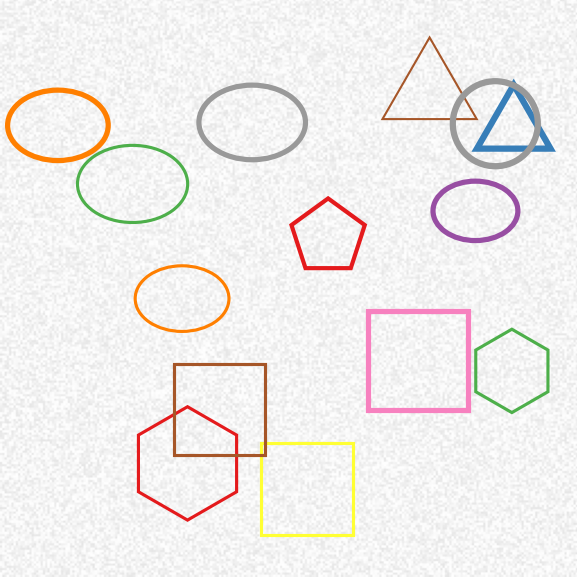[{"shape": "hexagon", "thickness": 1.5, "radius": 0.49, "center": [0.325, 0.197]}, {"shape": "pentagon", "thickness": 2, "radius": 0.33, "center": [0.568, 0.589]}, {"shape": "triangle", "thickness": 3, "radius": 0.37, "center": [0.89, 0.779]}, {"shape": "oval", "thickness": 1.5, "radius": 0.48, "center": [0.23, 0.681]}, {"shape": "hexagon", "thickness": 1.5, "radius": 0.36, "center": [0.886, 0.357]}, {"shape": "oval", "thickness": 2.5, "radius": 0.37, "center": [0.823, 0.634]}, {"shape": "oval", "thickness": 2.5, "radius": 0.44, "center": [0.1, 0.782]}, {"shape": "oval", "thickness": 1.5, "radius": 0.41, "center": [0.315, 0.482]}, {"shape": "square", "thickness": 1.5, "radius": 0.4, "center": [0.531, 0.152]}, {"shape": "square", "thickness": 1.5, "radius": 0.39, "center": [0.38, 0.29]}, {"shape": "triangle", "thickness": 1, "radius": 0.47, "center": [0.744, 0.84]}, {"shape": "square", "thickness": 2.5, "radius": 0.43, "center": [0.723, 0.375]}, {"shape": "circle", "thickness": 3, "radius": 0.37, "center": [0.858, 0.785]}, {"shape": "oval", "thickness": 2.5, "radius": 0.46, "center": [0.437, 0.787]}]